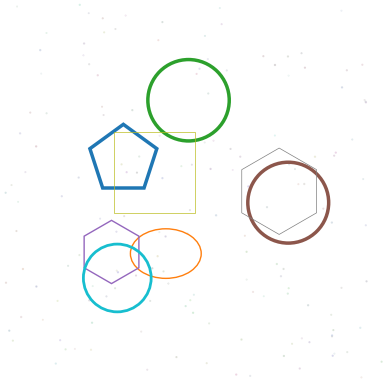[{"shape": "pentagon", "thickness": 2.5, "radius": 0.46, "center": [0.32, 0.586]}, {"shape": "oval", "thickness": 1, "radius": 0.46, "center": [0.431, 0.341]}, {"shape": "circle", "thickness": 2.5, "radius": 0.53, "center": [0.49, 0.74]}, {"shape": "hexagon", "thickness": 1, "radius": 0.41, "center": [0.29, 0.346]}, {"shape": "circle", "thickness": 2.5, "radius": 0.53, "center": [0.749, 0.474]}, {"shape": "hexagon", "thickness": 0.5, "radius": 0.56, "center": [0.725, 0.503]}, {"shape": "square", "thickness": 0.5, "radius": 0.53, "center": [0.402, 0.551]}, {"shape": "circle", "thickness": 2, "radius": 0.44, "center": [0.305, 0.278]}]